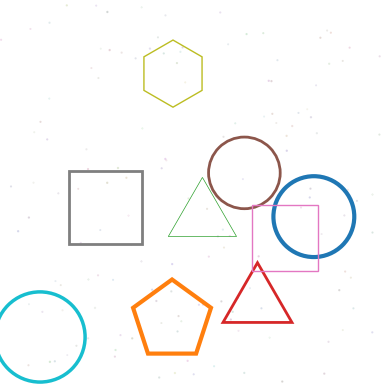[{"shape": "circle", "thickness": 3, "radius": 0.53, "center": [0.815, 0.437]}, {"shape": "pentagon", "thickness": 3, "radius": 0.53, "center": [0.447, 0.168]}, {"shape": "triangle", "thickness": 0.5, "radius": 0.51, "center": [0.526, 0.437]}, {"shape": "triangle", "thickness": 2, "radius": 0.52, "center": [0.669, 0.214]}, {"shape": "circle", "thickness": 2, "radius": 0.47, "center": [0.635, 0.551]}, {"shape": "square", "thickness": 1, "radius": 0.43, "center": [0.739, 0.382]}, {"shape": "square", "thickness": 2, "radius": 0.47, "center": [0.273, 0.461]}, {"shape": "hexagon", "thickness": 1, "radius": 0.44, "center": [0.449, 0.809]}, {"shape": "circle", "thickness": 2.5, "radius": 0.59, "center": [0.104, 0.125]}]